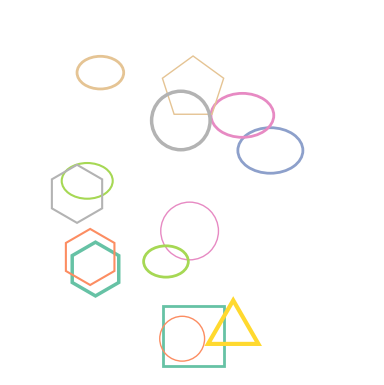[{"shape": "hexagon", "thickness": 2.5, "radius": 0.35, "center": [0.248, 0.301]}, {"shape": "square", "thickness": 2, "radius": 0.39, "center": [0.503, 0.127]}, {"shape": "hexagon", "thickness": 1.5, "radius": 0.36, "center": [0.234, 0.333]}, {"shape": "circle", "thickness": 1, "radius": 0.29, "center": [0.473, 0.12]}, {"shape": "oval", "thickness": 2, "radius": 0.42, "center": [0.702, 0.609]}, {"shape": "circle", "thickness": 1, "radius": 0.37, "center": [0.492, 0.4]}, {"shape": "oval", "thickness": 2, "radius": 0.41, "center": [0.63, 0.7]}, {"shape": "oval", "thickness": 1.5, "radius": 0.33, "center": [0.227, 0.53]}, {"shape": "oval", "thickness": 2, "radius": 0.29, "center": [0.431, 0.321]}, {"shape": "triangle", "thickness": 3, "radius": 0.38, "center": [0.606, 0.144]}, {"shape": "oval", "thickness": 2, "radius": 0.3, "center": [0.261, 0.811]}, {"shape": "pentagon", "thickness": 1, "radius": 0.42, "center": [0.501, 0.771]}, {"shape": "hexagon", "thickness": 1.5, "radius": 0.38, "center": [0.2, 0.497]}, {"shape": "circle", "thickness": 2.5, "radius": 0.38, "center": [0.47, 0.687]}]